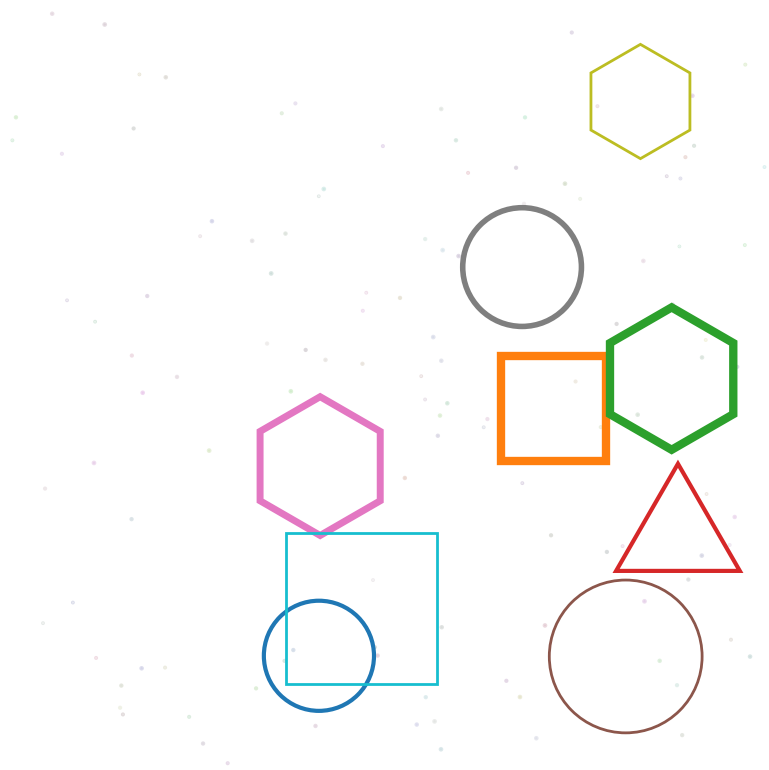[{"shape": "circle", "thickness": 1.5, "radius": 0.36, "center": [0.414, 0.148]}, {"shape": "square", "thickness": 3, "radius": 0.34, "center": [0.719, 0.469]}, {"shape": "hexagon", "thickness": 3, "radius": 0.46, "center": [0.872, 0.508]}, {"shape": "triangle", "thickness": 1.5, "radius": 0.46, "center": [0.88, 0.305]}, {"shape": "circle", "thickness": 1, "radius": 0.5, "center": [0.813, 0.147]}, {"shape": "hexagon", "thickness": 2.5, "radius": 0.45, "center": [0.416, 0.395]}, {"shape": "circle", "thickness": 2, "radius": 0.39, "center": [0.678, 0.653]}, {"shape": "hexagon", "thickness": 1, "radius": 0.37, "center": [0.832, 0.868]}, {"shape": "square", "thickness": 1, "radius": 0.49, "center": [0.469, 0.21]}]